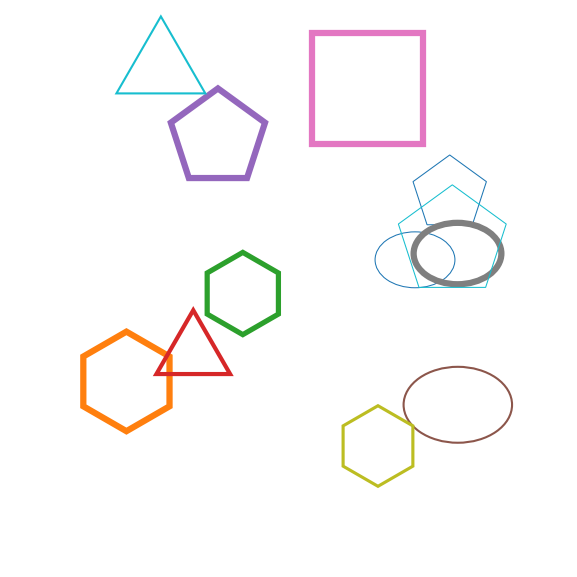[{"shape": "oval", "thickness": 0.5, "radius": 0.35, "center": [0.719, 0.549]}, {"shape": "pentagon", "thickness": 0.5, "radius": 0.33, "center": [0.779, 0.664]}, {"shape": "hexagon", "thickness": 3, "radius": 0.43, "center": [0.219, 0.339]}, {"shape": "hexagon", "thickness": 2.5, "radius": 0.36, "center": [0.42, 0.491]}, {"shape": "triangle", "thickness": 2, "radius": 0.37, "center": [0.335, 0.388]}, {"shape": "pentagon", "thickness": 3, "radius": 0.43, "center": [0.377, 0.76]}, {"shape": "oval", "thickness": 1, "radius": 0.47, "center": [0.793, 0.298]}, {"shape": "square", "thickness": 3, "radius": 0.48, "center": [0.637, 0.846]}, {"shape": "oval", "thickness": 3, "radius": 0.38, "center": [0.792, 0.56]}, {"shape": "hexagon", "thickness": 1.5, "radius": 0.35, "center": [0.655, 0.227]}, {"shape": "triangle", "thickness": 1, "radius": 0.44, "center": [0.279, 0.882]}, {"shape": "pentagon", "thickness": 0.5, "radius": 0.49, "center": [0.783, 0.581]}]